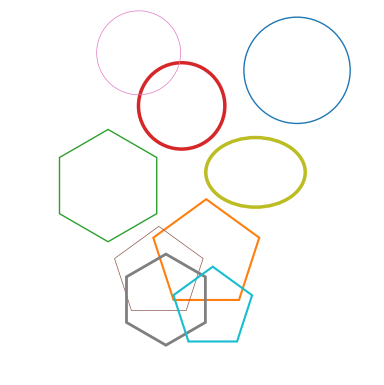[{"shape": "circle", "thickness": 1, "radius": 0.69, "center": [0.772, 0.817]}, {"shape": "pentagon", "thickness": 1.5, "radius": 0.72, "center": [0.536, 0.338]}, {"shape": "hexagon", "thickness": 1, "radius": 0.73, "center": [0.281, 0.518]}, {"shape": "circle", "thickness": 2.5, "radius": 0.56, "center": [0.472, 0.725]}, {"shape": "pentagon", "thickness": 0.5, "radius": 0.6, "center": [0.412, 0.291]}, {"shape": "circle", "thickness": 0.5, "radius": 0.55, "center": [0.36, 0.863]}, {"shape": "hexagon", "thickness": 2, "radius": 0.59, "center": [0.431, 0.222]}, {"shape": "oval", "thickness": 2.5, "radius": 0.65, "center": [0.664, 0.552]}, {"shape": "pentagon", "thickness": 1.5, "radius": 0.54, "center": [0.553, 0.2]}]